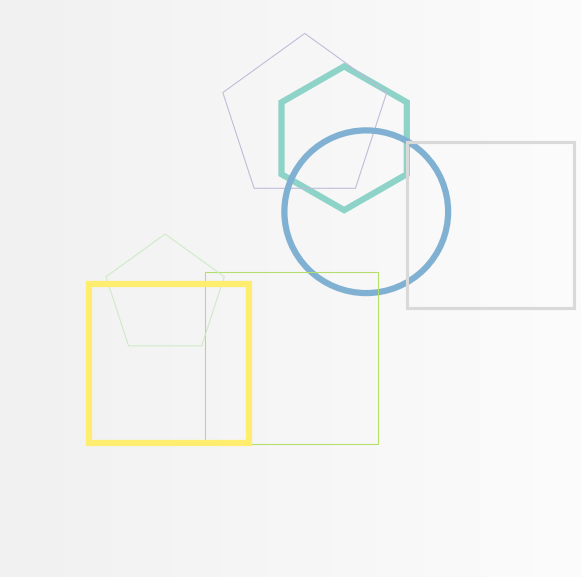[{"shape": "hexagon", "thickness": 3, "radius": 0.62, "center": [0.592, 0.76]}, {"shape": "pentagon", "thickness": 0.5, "radius": 0.74, "center": [0.524, 0.793]}, {"shape": "circle", "thickness": 3, "radius": 0.7, "center": [0.63, 0.633]}, {"shape": "square", "thickness": 0.5, "radius": 0.74, "center": [0.502, 0.38]}, {"shape": "square", "thickness": 1.5, "radius": 0.72, "center": [0.843, 0.61]}, {"shape": "pentagon", "thickness": 0.5, "radius": 0.53, "center": [0.284, 0.487]}, {"shape": "square", "thickness": 3, "radius": 0.69, "center": [0.291, 0.37]}]